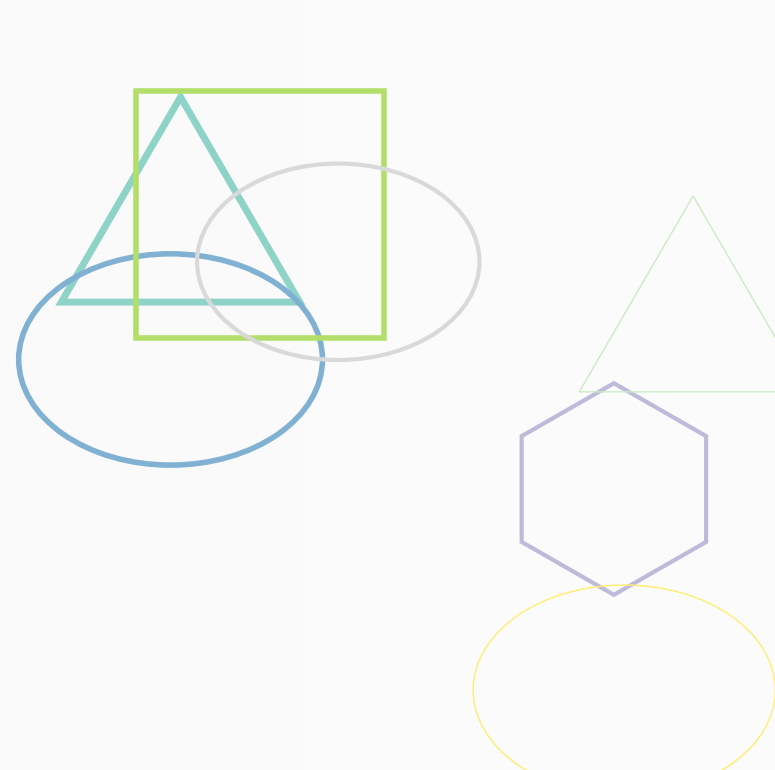[{"shape": "triangle", "thickness": 2.5, "radius": 0.89, "center": [0.233, 0.696]}, {"shape": "hexagon", "thickness": 1.5, "radius": 0.69, "center": [0.792, 0.365]}, {"shape": "oval", "thickness": 2, "radius": 0.98, "center": [0.22, 0.533]}, {"shape": "square", "thickness": 2, "radius": 0.8, "center": [0.336, 0.721]}, {"shape": "oval", "thickness": 1.5, "radius": 0.91, "center": [0.436, 0.66]}, {"shape": "triangle", "thickness": 0.5, "radius": 0.85, "center": [0.894, 0.576]}, {"shape": "oval", "thickness": 0.5, "radius": 0.97, "center": [0.805, 0.104]}]